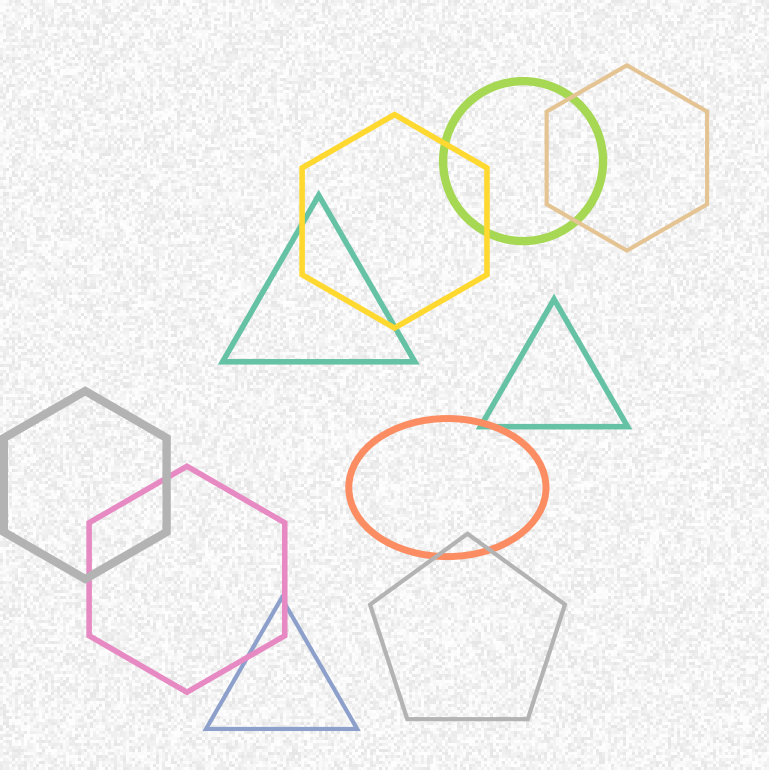[{"shape": "triangle", "thickness": 2, "radius": 0.72, "center": [0.414, 0.602]}, {"shape": "triangle", "thickness": 2, "radius": 0.55, "center": [0.72, 0.501]}, {"shape": "oval", "thickness": 2.5, "radius": 0.64, "center": [0.581, 0.367]}, {"shape": "triangle", "thickness": 1.5, "radius": 0.57, "center": [0.366, 0.11]}, {"shape": "hexagon", "thickness": 2, "radius": 0.73, "center": [0.243, 0.248]}, {"shape": "circle", "thickness": 3, "radius": 0.52, "center": [0.679, 0.791]}, {"shape": "hexagon", "thickness": 2, "radius": 0.69, "center": [0.512, 0.713]}, {"shape": "hexagon", "thickness": 1.5, "radius": 0.6, "center": [0.814, 0.795]}, {"shape": "pentagon", "thickness": 1.5, "radius": 0.67, "center": [0.607, 0.174]}, {"shape": "hexagon", "thickness": 3, "radius": 0.61, "center": [0.111, 0.37]}]